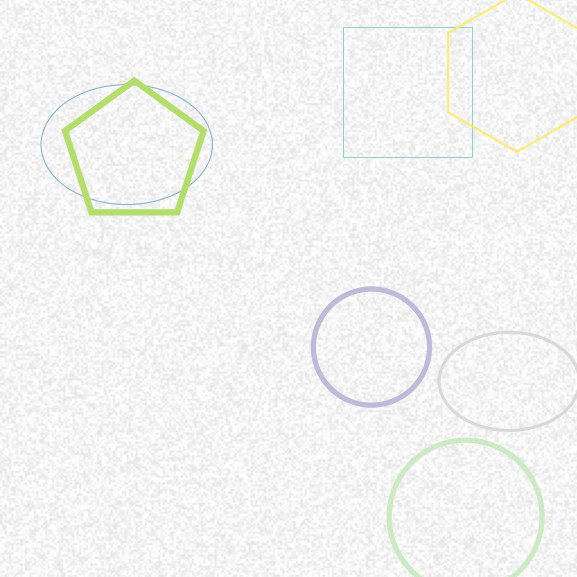[{"shape": "square", "thickness": 0.5, "radius": 0.56, "center": [0.706, 0.84]}, {"shape": "circle", "thickness": 2.5, "radius": 0.5, "center": [0.643, 0.398]}, {"shape": "oval", "thickness": 0.5, "radius": 0.74, "center": [0.219, 0.749]}, {"shape": "pentagon", "thickness": 3, "radius": 0.63, "center": [0.233, 0.733]}, {"shape": "oval", "thickness": 1.5, "radius": 0.61, "center": [0.882, 0.339]}, {"shape": "circle", "thickness": 2.5, "radius": 0.66, "center": [0.806, 0.105]}, {"shape": "hexagon", "thickness": 1, "radius": 0.69, "center": [0.895, 0.873]}]